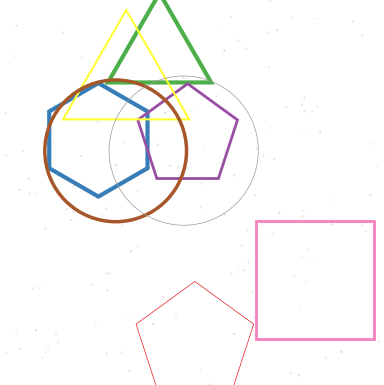[{"shape": "pentagon", "thickness": 0.5, "radius": 0.8, "center": [0.506, 0.108]}, {"shape": "hexagon", "thickness": 3, "radius": 0.74, "center": [0.256, 0.637]}, {"shape": "triangle", "thickness": 3, "radius": 0.77, "center": [0.414, 0.863]}, {"shape": "pentagon", "thickness": 2, "radius": 0.68, "center": [0.487, 0.646]}, {"shape": "triangle", "thickness": 1.5, "radius": 0.95, "center": [0.328, 0.785]}, {"shape": "circle", "thickness": 2.5, "radius": 0.92, "center": [0.3, 0.608]}, {"shape": "square", "thickness": 2, "radius": 0.77, "center": [0.818, 0.273]}, {"shape": "circle", "thickness": 0.5, "radius": 0.97, "center": [0.477, 0.609]}]